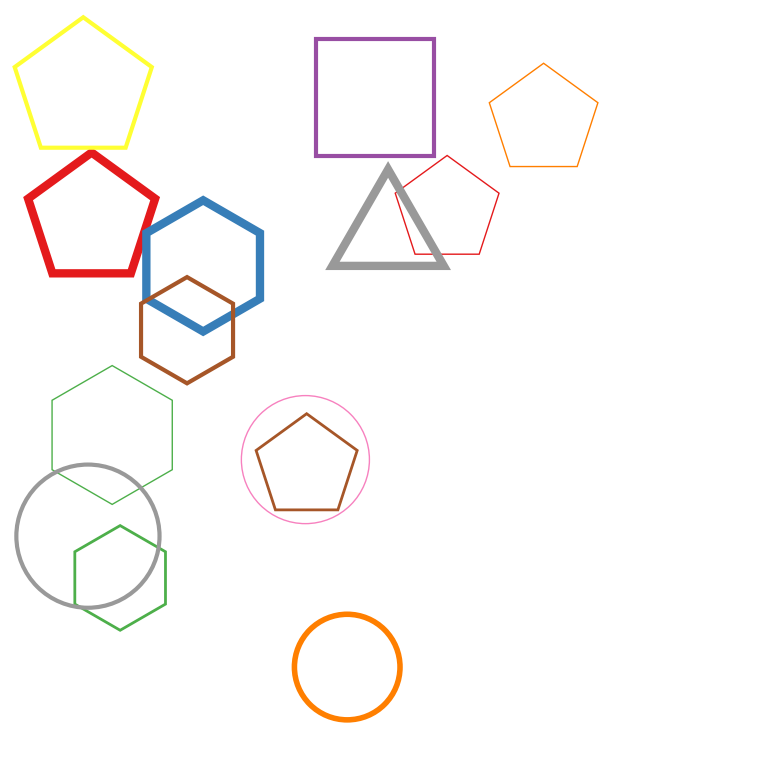[{"shape": "pentagon", "thickness": 0.5, "radius": 0.35, "center": [0.581, 0.727]}, {"shape": "pentagon", "thickness": 3, "radius": 0.43, "center": [0.119, 0.715]}, {"shape": "hexagon", "thickness": 3, "radius": 0.43, "center": [0.264, 0.655]}, {"shape": "hexagon", "thickness": 1, "radius": 0.34, "center": [0.156, 0.249]}, {"shape": "hexagon", "thickness": 0.5, "radius": 0.45, "center": [0.146, 0.435]}, {"shape": "square", "thickness": 1.5, "radius": 0.38, "center": [0.487, 0.874]}, {"shape": "circle", "thickness": 2, "radius": 0.34, "center": [0.451, 0.134]}, {"shape": "pentagon", "thickness": 0.5, "radius": 0.37, "center": [0.706, 0.844]}, {"shape": "pentagon", "thickness": 1.5, "radius": 0.47, "center": [0.108, 0.884]}, {"shape": "hexagon", "thickness": 1.5, "radius": 0.34, "center": [0.243, 0.571]}, {"shape": "pentagon", "thickness": 1, "radius": 0.35, "center": [0.398, 0.394]}, {"shape": "circle", "thickness": 0.5, "radius": 0.42, "center": [0.397, 0.403]}, {"shape": "circle", "thickness": 1.5, "radius": 0.46, "center": [0.114, 0.304]}, {"shape": "triangle", "thickness": 3, "radius": 0.42, "center": [0.504, 0.696]}]